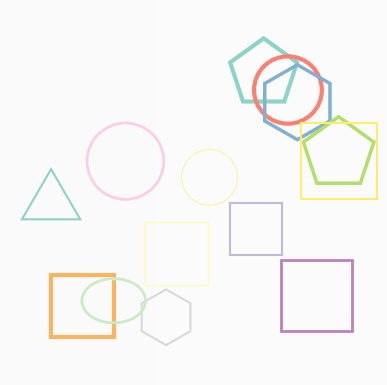[{"shape": "triangle", "thickness": 1.5, "radius": 0.43, "center": [0.132, 0.474]}, {"shape": "pentagon", "thickness": 3, "radius": 0.45, "center": [0.68, 0.81]}, {"shape": "square", "thickness": 1, "radius": 0.41, "center": [0.456, 0.341]}, {"shape": "square", "thickness": 1.5, "radius": 0.34, "center": [0.661, 0.405]}, {"shape": "circle", "thickness": 3, "radius": 0.44, "center": [0.743, 0.766]}, {"shape": "hexagon", "thickness": 2.5, "radius": 0.49, "center": [0.767, 0.734]}, {"shape": "square", "thickness": 3, "radius": 0.4, "center": [0.213, 0.205]}, {"shape": "pentagon", "thickness": 2.5, "radius": 0.48, "center": [0.874, 0.601]}, {"shape": "circle", "thickness": 2, "radius": 0.5, "center": [0.324, 0.581]}, {"shape": "hexagon", "thickness": 1.5, "radius": 0.36, "center": [0.429, 0.176]}, {"shape": "square", "thickness": 2, "radius": 0.46, "center": [0.818, 0.232]}, {"shape": "oval", "thickness": 2, "radius": 0.41, "center": [0.293, 0.219]}, {"shape": "square", "thickness": 1.5, "radius": 0.49, "center": [0.874, 0.583]}, {"shape": "circle", "thickness": 0.5, "radius": 0.36, "center": [0.541, 0.539]}]